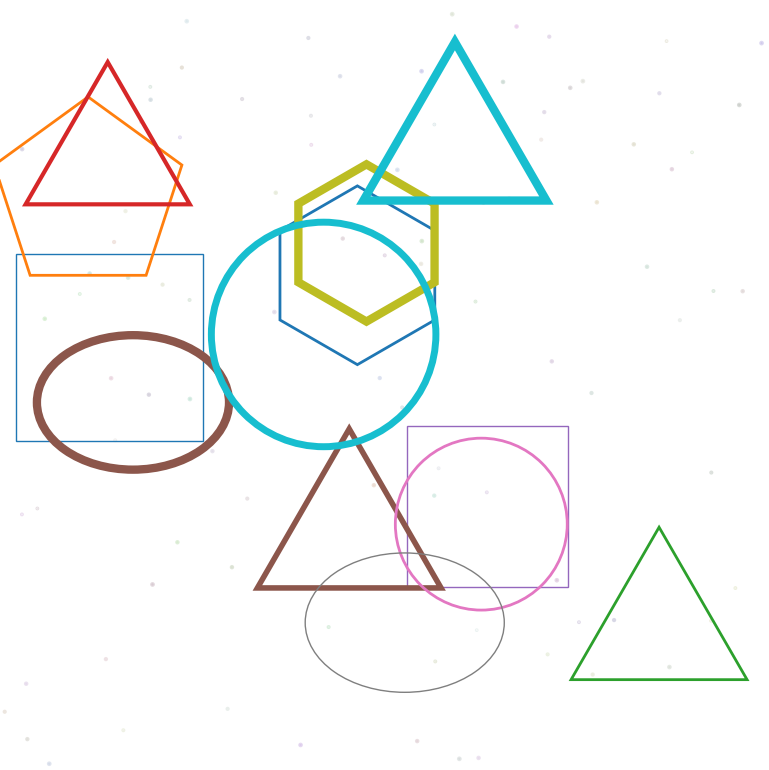[{"shape": "square", "thickness": 0.5, "radius": 0.61, "center": [0.143, 0.549]}, {"shape": "hexagon", "thickness": 1, "radius": 0.58, "center": [0.464, 0.643]}, {"shape": "pentagon", "thickness": 1, "radius": 0.64, "center": [0.114, 0.746]}, {"shape": "triangle", "thickness": 1, "radius": 0.66, "center": [0.856, 0.183]}, {"shape": "triangle", "thickness": 1.5, "radius": 0.62, "center": [0.14, 0.796]}, {"shape": "square", "thickness": 0.5, "radius": 0.52, "center": [0.633, 0.342]}, {"shape": "triangle", "thickness": 2, "radius": 0.69, "center": [0.454, 0.305]}, {"shape": "oval", "thickness": 3, "radius": 0.62, "center": [0.173, 0.477]}, {"shape": "circle", "thickness": 1, "radius": 0.56, "center": [0.625, 0.319]}, {"shape": "oval", "thickness": 0.5, "radius": 0.65, "center": [0.526, 0.191]}, {"shape": "hexagon", "thickness": 3, "radius": 0.51, "center": [0.476, 0.684]}, {"shape": "triangle", "thickness": 3, "radius": 0.69, "center": [0.591, 0.808]}, {"shape": "circle", "thickness": 2.5, "radius": 0.73, "center": [0.42, 0.566]}]